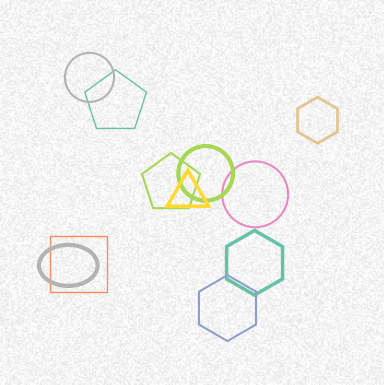[{"shape": "pentagon", "thickness": 1, "radius": 0.42, "center": [0.3, 0.735]}, {"shape": "hexagon", "thickness": 2.5, "radius": 0.42, "center": [0.661, 0.317]}, {"shape": "square", "thickness": 1, "radius": 0.37, "center": [0.204, 0.314]}, {"shape": "hexagon", "thickness": 1.5, "radius": 0.43, "center": [0.591, 0.2]}, {"shape": "circle", "thickness": 1.5, "radius": 0.43, "center": [0.663, 0.495]}, {"shape": "pentagon", "thickness": 1.5, "radius": 0.4, "center": [0.444, 0.524]}, {"shape": "circle", "thickness": 3, "radius": 0.35, "center": [0.534, 0.55]}, {"shape": "triangle", "thickness": 2.5, "radius": 0.31, "center": [0.488, 0.495]}, {"shape": "hexagon", "thickness": 2, "radius": 0.3, "center": [0.825, 0.688]}, {"shape": "oval", "thickness": 3, "radius": 0.38, "center": [0.177, 0.311]}, {"shape": "circle", "thickness": 1.5, "radius": 0.32, "center": [0.232, 0.799]}]